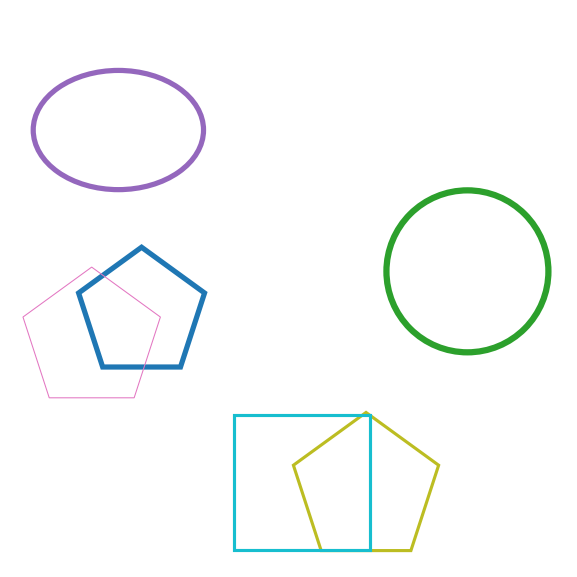[{"shape": "pentagon", "thickness": 2.5, "radius": 0.57, "center": [0.245, 0.456]}, {"shape": "circle", "thickness": 3, "radius": 0.7, "center": [0.809, 0.529]}, {"shape": "oval", "thickness": 2.5, "radius": 0.74, "center": [0.205, 0.774]}, {"shape": "pentagon", "thickness": 0.5, "radius": 0.63, "center": [0.159, 0.412]}, {"shape": "pentagon", "thickness": 1.5, "radius": 0.66, "center": [0.634, 0.153]}, {"shape": "square", "thickness": 1.5, "radius": 0.59, "center": [0.523, 0.164]}]